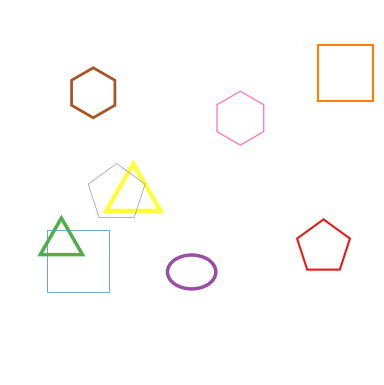[{"shape": "pentagon", "thickness": 1.5, "radius": 0.36, "center": [0.84, 0.358]}, {"shape": "square", "thickness": 0.5, "radius": 0.41, "center": [0.203, 0.322]}, {"shape": "triangle", "thickness": 2.5, "radius": 0.32, "center": [0.159, 0.37]}, {"shape": "oval", "thickness": 2.5, "radius": 0.31, "center": [0.498, 0.294]}, {"shape": "square", "thickness": 1.5, "radius": 0.36, "center": [0.898, 0.811]}, {"shape": "triangle", "thickness": 3, "radius": 0.41, "center": [0.346, 0.493]}, {"shape": "hexagon", "thickness": 2, "radius": 0.32, "center": [0.242, 0.759]}, {"shape": "hexagon", "thickness": 1, "radius": 0.35, "center": [0.624, 0.693]}, {"shape": "pentagon", "thickness": 0.5, "radius": 0.39, "center": [0.303, 0.498]}]